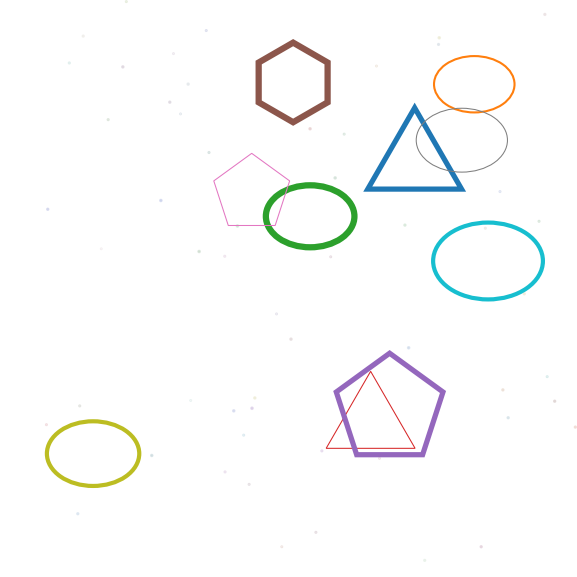[{"shape": "triangle", "thickness": 2.5, "radius": 0.47, "center": [0.718, 0.719]}, {"shape": "oval", "thickness": 1, "radius": 0.35, "center": [0.821, 0.853]}, {"shape": "oval", "thickness": 3, "radius": 0.38, "center": [0.537, 0.625]}, {"shape": "triangle", "thickness": 0.5, "radius": 0.44, "center": [0.642, 0.267]}, {"shape": "pentagon", "thickness": 2.5, "radius": 0.49, "center": [0.675, 0.29]}, {"shape": "hexagon", "thickness": 3, "radius": 0.34, "center": [0.508, 0.856]}, {"shape": "pentagon", "thickness": 0.5, "radius": 0.35, "center": [0.436, 0.665]}, {"shape": "oval", "thickness": 0.5, "radius": 0.39, "center": [0.8, 0.756]}, {"shape": "oval", "thickness": 2, "radius": 0.4, "center": [0.161, 0.214]}, {"shape": "oval", "thickness": 2, "radius": 0.48, "center": [0.845, 0.547]}]